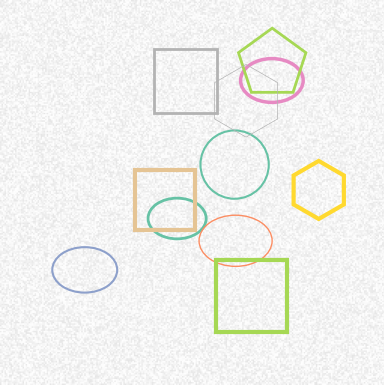[{"shape": "oval", "thickness": 2, "radius": 0.38, "center": [0.46, 0.432]}, {"shape": "circle", "thickness": 1.5, "radius": 0.44, "center": [0.609, 0.572]}, {"shape": "oval", "thickness": 1, "radius": 0.47, "center": [0.612, 0.375]}, {"shape": "oval", "thickness": 1.5, "radius": 0.42, "center": [0.22, 0.299]}, {"shape": "oval", "thickness": 2.5, "radius": 0.41, "center": [0.706, 0.791]}, {"shape": "pentagon", "thickness": 2, "radius": 0.46, "center": [0.707, 0.835]}, {"shape": "square", "thickness": 3, "radius": 0.47, "center": [0.653, 0.231]}, {"shape": "hexagon", "thickness": 3, "radius": 0.38, "center": [0.828, 0.507]}, {"shape": "square", "thickness": 3, "radius": 0.39, "center": [0.428, 0.48]}, {"shape": "hexagon", "thickness": 0.5, "radius": 0.47, "center": [0.639, 0.738]}, {"shape": "square", "thickness": 2, "radius": 0.41, "center": [0.482, 0.79]}]